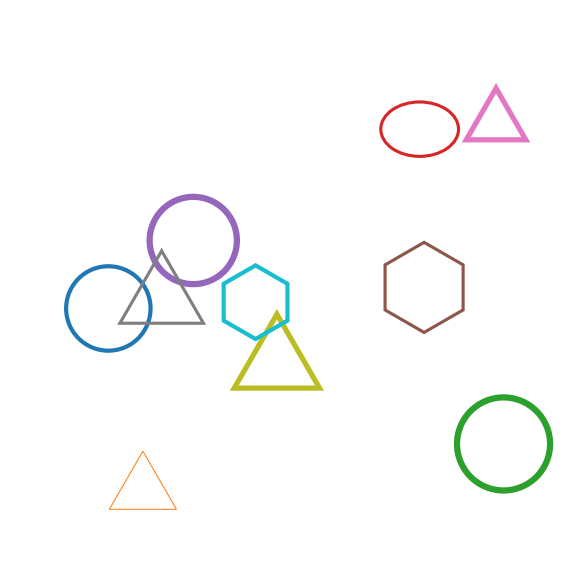[{"shape": "circle", "thickness": 2, "radius": 0.37, "center": [0.188, 0.465]}, {"shape": "triangle", "thickness": 0.5, "radius": 0.34, "center": [0.247, 0.151]}, {"shape": "circle", "thickness": 3, "radius": 0.4, "center": [0.872, 0.23]}, {"shape": "oval", "thickness": 1.5, "radius": 0.34, "center": [0.727, 0.775]}, {"shape": "circle", "thickness": 3, "radius": 0.38, "center": [0.335, 0.583]}, {"shape": "hexagon", "thickness": 1.5, "radius": 0.39, "center": [0.734, 0.501]}, {"shape": "triangle", "thickness": 2.5, "radius": 0.3, "center": [0.859, 0.787]}, {"shape": "triangle", "thickness": 1.5, "radius": 0.42, "center": [0.28, 0.481]}, {"shape": "triangle", "thickness": 2.5, "radius": 0.43, "center": [0.479, 0.37]}, {"shape": "hexagon", "thickness": 2, "radius": 0.32, "center": [0.443, 0.476]}]